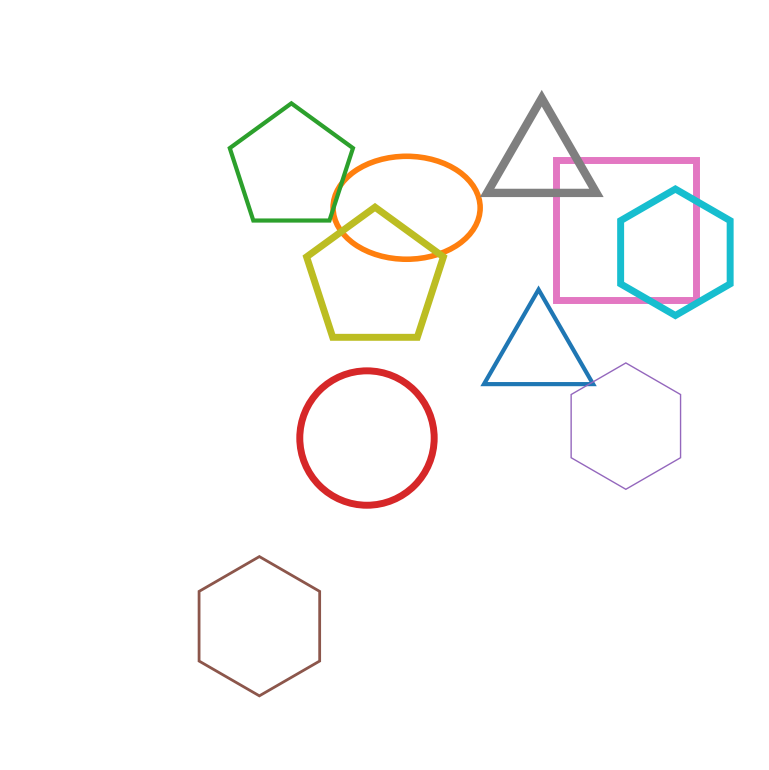[{"shape": "triangle", "thickness": 1.5, "radius": 0.41, "center": [0.699, 0.542]}, {"shape": "oval", "thickness": 2, "radius": 0.48, "center": [0.528, 0.73]}, {"shape": "pentagon", "thickness": 1.5, "radius": 0.42, "center": [0.378, 0.782]}, {"shape": "circle", "thickness": 2.5, "radius": 0.44, "center": [0.477, 0.431]}, {"shape": "hexagon", "thickness": 0.5, "radius": 0.41, "center": [0.813, 0.447]}, {"shape": "hexagon", "thickness": 1, "radius": 0.45, "center": [0.337, 0.187]}, {"shape": "square", "thickness": 2.5, "radius": 0.46, "center": [0.813, 0.701]}, {"shape": "triangle", "thickness": 3, "radius": 0.41, "center": [0.704, 0.79]}, {"shape": "pentagon", "thickness": 2.5, "radius": 0.47, "center": [0.487, 0.638]}, {"shape": "hexagon", "thickness": 2.5, "radius": 0.41, "center": [0.877, 0.672]}]